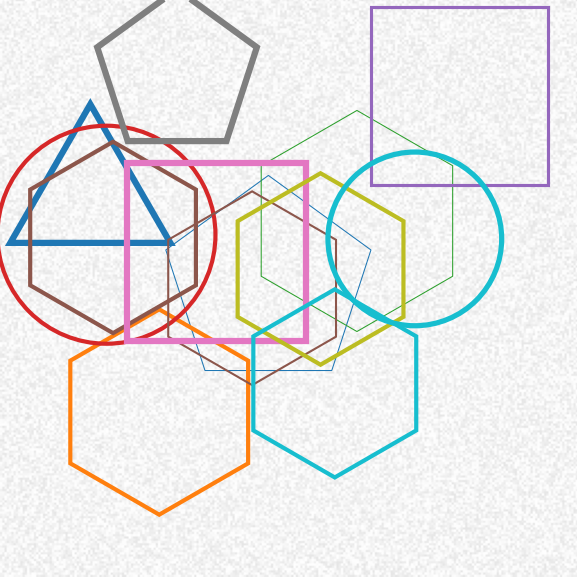[{"shape": "pentagon", "thickness": 0.5, "radius": 0.93, "center": [0.465, 0.509]}, {"shape": "triangle", "thickness": 3, "radius": 0.8, "center": [0.156, 0.659]}, {"shape": "hexagon", "thickness": 2, "radius": 0.89, "center": [0.276, 0.286]}, {"shape": "hexagon", "thickness": 0.5, "radius": 0.96, "center": [0.618, 0.616]}, {"shape": "circle", "thickness": 2, "radius": 0.94, "center": [0.184, 0.593]}, {"shape": "square", "thickness": 1.5, "radius": 0.77, "center": [0.796, 0.833]}, {"shape": "hexagon", "thickness": 1, "radius": 0.84, "center": [0.437, 0.5]}, {"shape": "hexagon", "thickness": 2, "radius": 0.83, "center": [0.196, 0.588]}, {"shape": "square", "thickness": 3, "radius": 0.77, "center": [0.375, 0.563]}, {"shape": "pentagon", "thickness": 3, "radius": 0.73, "center": [0.307, 0.872]}, {"shape": "hexagon", "thickness": 2, "radius": 0.83, "center": [0.555, 0.533]}, {"shape": "circle", "thickness": 2.5, "radius": 0.75, "center": [0.718, 0.585]}, {"shape": "hexagon", "thickness": 2, "radius": 0.81, "center": [0.58, 0.335]}]